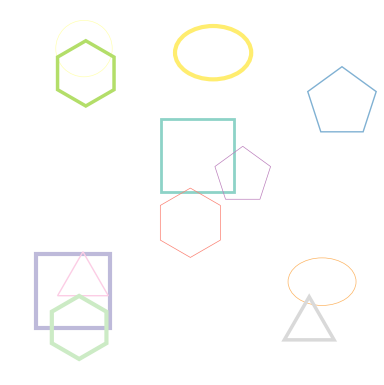[{"shape": "square", "thickness": 2, "radius": 0.47, "center": [0.513, 0.596]}, {"shape": "circle", "thickness": 0.5, "radius": 0.37, "center": [0.218, 0.874]}, {"shape": "square", "thickness": 3, "radius": 0.48, "center": [0.19, 0.245]}, {"shape": "hexagon", "thickness": 0.5, "radius": 0.45, "center": [0.494, 0.421]}, {"shape": "pentagon", "thickness": 1, "radius": 0.47, "center": [0.888, 0.733]}, {"shape": "oval", "thickness": 0.5, "radius": 0.44, "center": [0.836, 0.268]}, {"shape": "hexagon", "thickness": 2.5, "radius": 0.42, "center": [0.223, 0.809]}, {"shape": "triangle", "thickness": 1, "radius": 0.38, "center": [0.215, 0.27]}, {"shape": "triangle", "thickness": 2.5, "radius": 0.37, "center": [0.803, 0.155]}, {"shape": "pentagon", "thickness": 0.5, "radius": 0.38, "center": [0.631, 0.544]}, {"shape": "hexagon", "thickness": 3, "radius": 0.41, "center": [0.206, 0.149]}, {"shape": "oval", "thickness": 3, "radius": 0.49, "center": [0.554, 0.863]}]